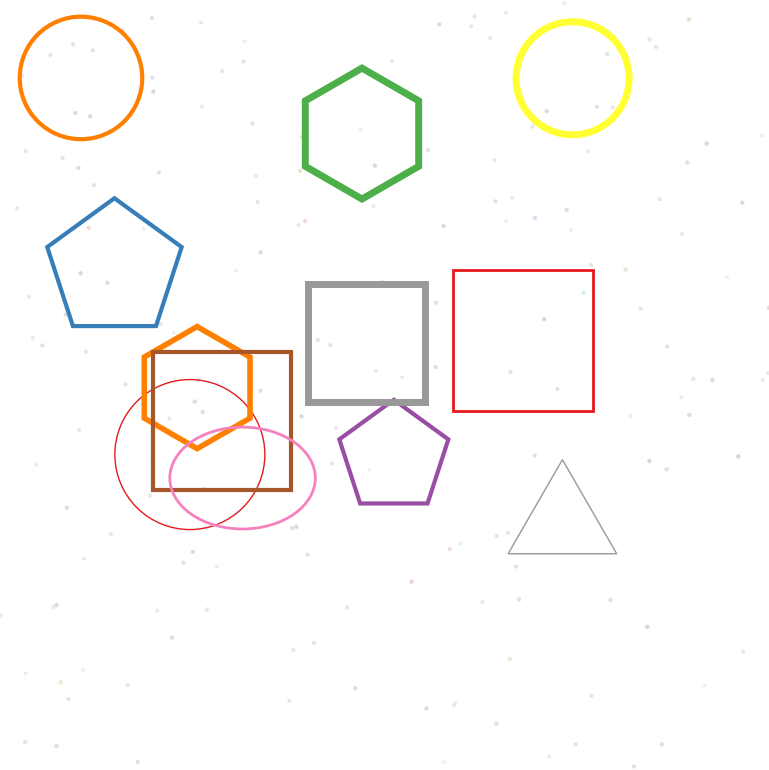[{"shape": "square", "thickness": 1, "radius": 0.46, "center": [0.679, 0.558]}, {"shape": "circle", "thickness": 0.5, "radius": 0.49, "center": [0.247, 0.41]}, {"shape": "pentagon", "thickness": 1.5, "radius": 0.46, "center": [0.149, 0.651]}, {"shape": "hexagon", "thickness": 2.5, "radius": 0.43, "center": [0.47, 0.827]}, {"shape": "pentagon", "thickness": 1.5, "radius": 0.37, "center": [0.511, 0.406]}, {"shape": "circle", "thickness": 1.5, "radius": 0.4, "center": [0.105, 0.899]}, {"shape": "hexagon", "thickness": 2, "radius": 0.4, "center": [0.256, 0.497]}, {"shape": "circle", "thickness": 2.5, "radius": 0.37, "center": [0.744, 0.898]}, {"shape": "square", "thickness": 1.5, "radius": 0.45, "center": [0.289, 0.453]}, {"shape": "oval", "thickness": 1, "radius": 0.47, "center": [0.315, 0.379]}, {"shape": "triangle", "thickness": 0.5, "radius": 0.41, "center": [0.73, 0.322]}, {"shape": "square", "thickness": 2.5, "radius": 0.38, "center": [0.476, 0.554]}]